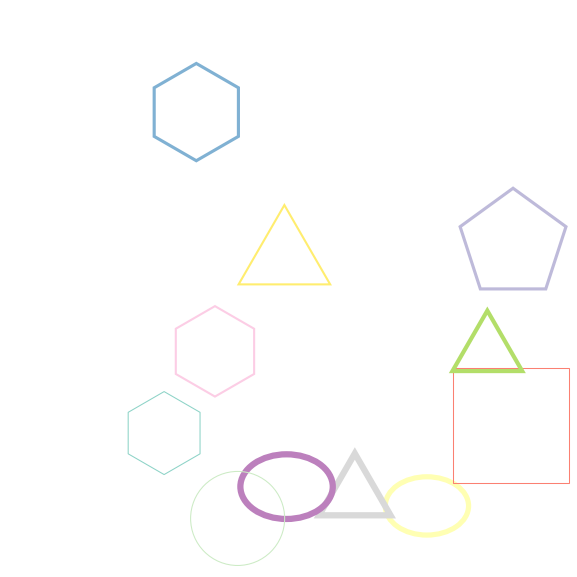[{"shape": "hexagon", "thickness": 0.5, "radius": 0.36, "center": [0.284, 0.249]}, {"shape": "oval", "thickness": 2.5, "radius": 0.36, "center": [0.739, 0.123]}, {"shape": "pentagon", "thickness": 1.5, "radius": 0.48, "center": [0.888, 0.577]}, {"shape": "square", "thickness": 0.5, "radius": 0.5, "center": [0.885, 0.263]}, {"shape": "hexagon", "thickness": 1.5, "radius": 0.42, "center": [0.34, 0.805]}, {"shape": "triangle", "thickness": 2, "radius": 0.35, "center": [0.844, 0.391]}, {"shape": "hexagon", "thickness": 1, "radius": 0.39, "center": [0.372, 0.391]}, {"shape": "triangle", "thickness": 3, "radius": 0.36, "center": [0.614, 0.143]}, {"shape": "oval", "thickness": 3, "radius": 0.4, "center": [0.496, 0.156]}, {"shape": "circle", "thickness": 0.5, "radius": 0.41, "center": [0.411, 0.101]}, {"shape": "triangle", "thickness": 1, "radius": 0.46, "center": [0.492, 0.552]}]